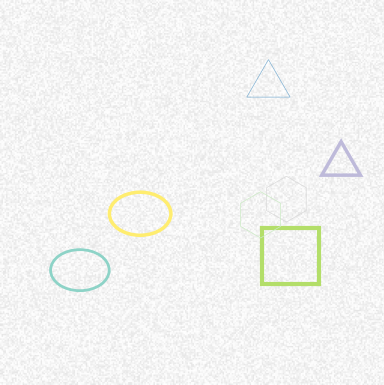[{"shape": "oval", "thickness": 2, "radius": 0.38, "center": [0.208, 0.298]}, {"shape": "triangle", "thickness": 2.5, "radius": 0.29, "center": [0.886, 0.574]}, {"shape": "triangle", "thickness": 0.5, "radius": 0.32, "center": [0.697, 0.78]}, {"shape": "square", "thickness": 3, "radius": 0.37, "center": [0.755, 0.335]}, {"shape": "hexagon", "thickness": 0.5, "radius": 0.3, "center": [0.744, 0.483]}, {"shape": "hexagon", "thickness": 0.5, "radius": 0.3, "center": [0.677, 0.442]}, {"shape": "oval", "thickness": 2.5, "radius": 0.4, "center": [0.364, 0.445]}]